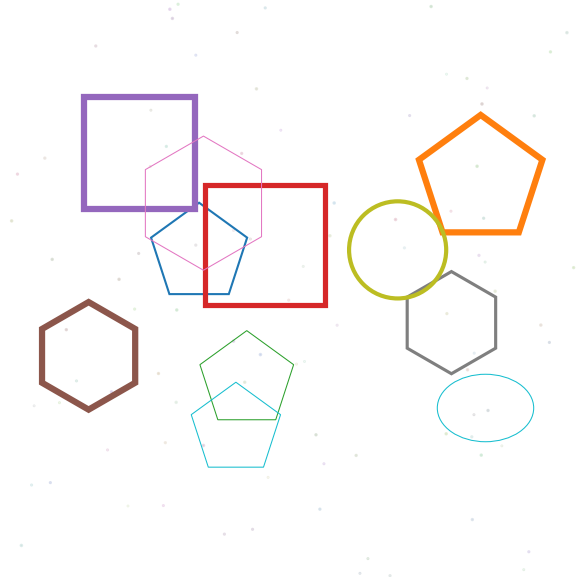[{"shape": "pentagon", "thickness": 1, "radius": 0.44, "center": [0.345, 0.561]}, {"shape": "pentagon", "thickness": 3, "radius": 0.56, "center": [0.832, 0.688]}, {"shape": "pentagon", "thickness": 0.5, "radius": 0.43, "center": [0.427, 0.341]}, {"shape": "square", "thickness": 2.5, "radius": 0.52, "center": [0.459, 0.575]}, {"shape": "square", "thickness": 3, "radius": 0.48, "center": [0.242, 0.734]}, {"shape": "hexagon", "thickness": 3, "radius": 0.47, "center": [0.153, 0.383]}, {"shape": "hexagon", "thickness": 0.5, "radius": 0.58, "center": [0.352, 0.647]}, {"shape": "hexagon", "thickness": 1.5, "radius": 0.44, "center": [0.782, 0.44]}, {"shape": "circle", "thickness": 2, "radius": 0.42, "center": [0.689, 0.566]}, {"shape": "pentagon", "thickness": 0.5, "radius": 0.41, "center": [0.408, 0.256]}, {"shape": "oval", "thickness": 0.5, "radius": 0.42, "center": [0.841, 0.293]}]